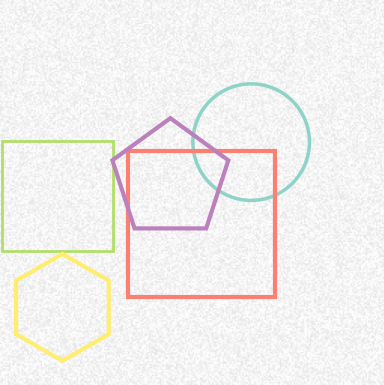[{"shape": "circle", "thickness": 2.5, "radius": 0.76, "center": [0.652, 0.631]}, {"shape": "square", "thickness": 3, "radius": 0.95, "center": [0.523, 0.419]}, {"shape": "square", "thickness": 2, "radius": 0.72, "center": [0.149, 0.491]}, {"shape": "pentagon", "thickness": 3, "radius": 0.79, "center": [0.442, 0.535]}, {"shape": "hexagon", "thickness": 3, "radius": 0.69, "center": [0.162, 0.202]}]